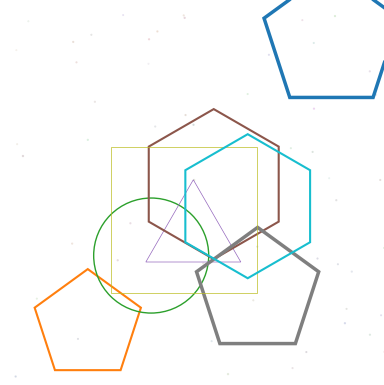[{"shape": "pentagon", "thickness": 2.5, "radius": 0.92, "center": [0.861, 0.896]}, {"shape": "pentagon", "thickness": 1.5, "radius": 0.73, "center": [0.228, 0.156]}, {"shape": "circle", "thickness": 1, "radius": 0.75, "center": [0.393, 0.336]}, {"shape": "triangle", "thickness": 0.5, "radius": 0.71, "center": [0.502, 0.391]}, {"shape": "hexagon", "thickness": 1.5, "radius": 0.97, "center": [0.555, 0.522]}, {"shape": "pentagon", "thickness": 2.5, "radius": 0.83, "center": [0.669, 0.243]}, {"shape": "square", "thickness": 0.5, "radius": 0.95, "center": [0.478, 0.428]}, {"shape": "hexagon", "thickness": 1.5, "radius": 0.94, "center": [0.643, 0.464]}]